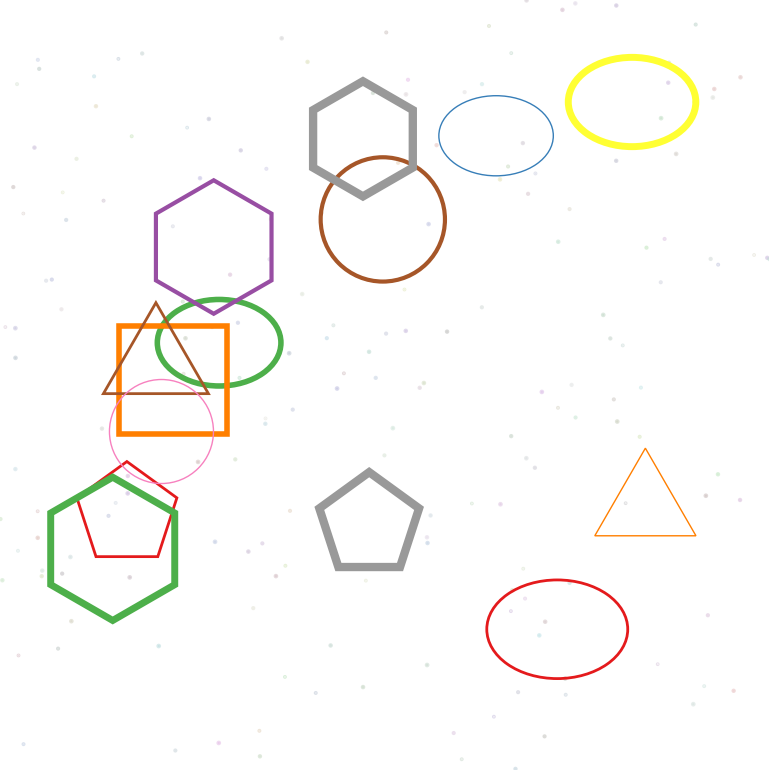[{"shape": "oval", "thickness": 1, "radius": 0.46, "center": [0.724, 0.183]}, {"shape": "pentagon", "thickness": 1, "radius": 0.34, "center": [0.165, 0.332]}, {"shape": "oval", "thickness": 0.5, "radius": 0.37, "center": [0.644, 0.824]}, {"shape": "hexagon", "thickness": 2.5, "radius": 0.47, "center": [0.146, 0.287]}, {"shape": "oval", "thickness": 2, "radius": 0.4, "center": [0.285, 0.555]}, {"shape": "hexagon", "thickness": 1.5, "radius": 0.43, "center": [0.278, 0.679]}, {"shape": "triangle", "thickness": 0.5, "radius": 0.38, "center": [0.838, 0.342]}, {"shape": "square", "thickness": 2, "radius": 0.35, "center": [0.224, 0.506]}, {"shape": "oval", "thickness": 2.5, "radius": 0.41, "center": [0.821, 0.868]}, {"shape": "circle", "thickness": 1.5, "radius": 0.4, "center": [0.497, 0.715]}, {"shape": "triangle", "thickness": 1, "radius": 0.39, "center": [0.202, 0.528]}, {"shape": "circle", "thickness": 0.5, "radius": 0.34, "center": [0.21, 0.44]}, {"shape": "hexagon", "thickness": 3, "radius": 0.37, "center": [0.471, 0.82]}, {"shape": "pentagon", "thickness": 3, "radius": 0.34, "center": [0.479, 0.319]}]